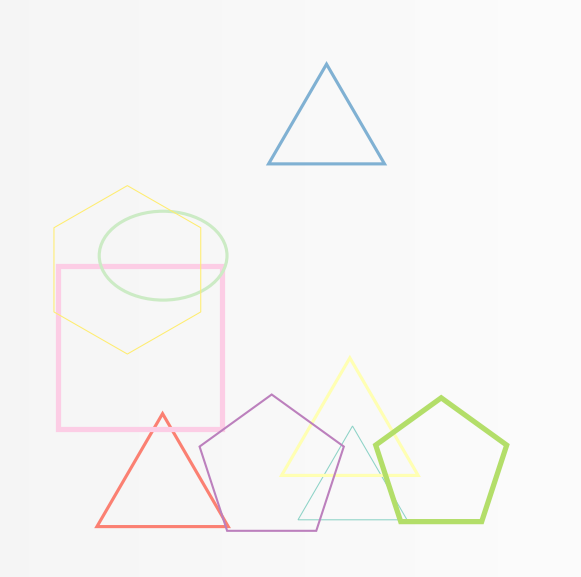[{"shape": "triangle", "thickness": 0.5, "radius": 0.54, "center": [0.606, 0.153]}, {"shape": "triangle", "thickness": 1.5, "radius": 0.68, "center": [0.602, 0.244]}, {"shape": "triangle", "thickness": 1.5, "radius": 0.65, "center": [0.28, 0.152]}, {"shape": "triangle", "thickness": 1.5, "radius": 0.58, "center": [0.562, 0.773]}, {"shape": "pentagon", "thickness": 2.5, "radius": 0.59, "center": [0.759, 0.192]}, {"shape": "square", "thickness": 2.5, "radius": 0.71, "center": [0.24, 0.398]}, {"shape": "pentagon", "thickness": 1, "radius": 0.65, "center": [0.467, 0.186]}, {"shape": "oval", "thickness": 1.5, "radius": 0.55, "center": [0.281, 0.556]}, {"shape": "hexagon", "thickness": 0.5, "radius": 0.73, "center": [0.219, 0.532]}]